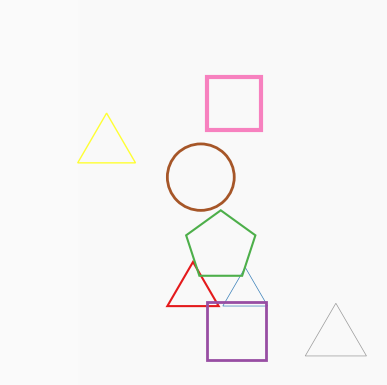[{"shape": "triangle", "thickness": 1.5, "radius": 0.38, "center": [0.498, 0.243]}, {"shape": "triangle", "thickness": 0.5, "radius": 0.33, "center": [0.633, 0.239]}, {"shape": "pentagon", "thickness": 1.5, "radius": 0.47, "center": [0.57, 0.36]}, {"shape": "square", "thickness": 2, "radius": 0.38, "center": [0.611, 0.14]}, {"shape": "triangle", "thickness": 1, "radius": 0.43, "center": [0.275, 0.62]}, {"shape": "circle", "thickness": 2, "radius": 0.43, "center": [0.518, 0.54]}, {"shape": "square", "thickness": 3, "radius": 0.35, "center": [0.604, 0.731]}, {"shape": "triangle", "thickness": 0.5, "radius": 0.46, "center": [0.867, 0.121]}]